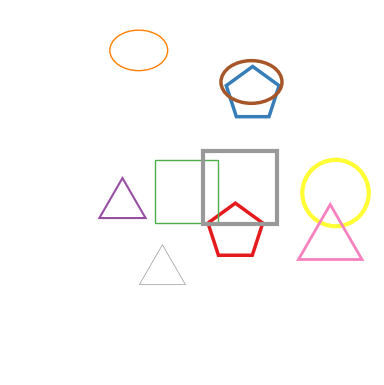[{"shape": "pentagon", "thickness": 2.5, "radius": 0.37, "center": [0.611, 0.398]}, {"shape": "pentagon", "thickness": 2.5, "radius": 0.36, "center": [0.656, 0.755]}, {"shape": "square", "thickness": 1, "radius": 0.41, "center": [0.484, 0.503]}, {"shape": "triangle", "thickness": 1.5, "radius": 0.35, "center": [0.318, 0.468]}, {"shape": "oval", "thickness": 1, "radius": 0.38, "center": [0.36, 0.869]}, {"shape": "circle", "thickness": 3, "radius": 0.43, "center": [0.872, 0.499]}, {"shape": "oval", "thickness": 2.5, "radius": 0.4, "center": [0.653, 0.787]}, {"shape": "triangle", "thickness": 2, "radius": 0.48, "center": [0.858, 0.374]}, {"shape": "triangle", "thickness": 0.5, "radius": 0.35, "center": [0.422, 0.295]}, {"shape": "square", "thickness": 3, "radius": 0.48, "center": [0.624, 0.513]}]